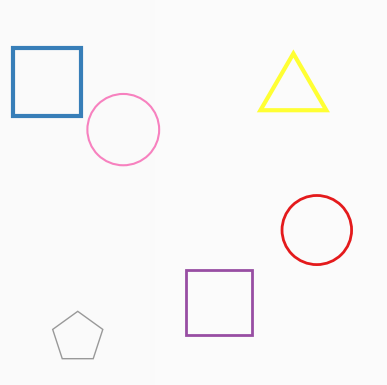[{"shape": "circle", "thickness": 2, "radius": 0.45, "center": [0.818, 0.402]}, {"shape": "square", "thickness": 3, "radius": 0.44, "center": [0.122, 0.788]}, {"shape": "square", "thickness": 2, "radius": 0.42, "center": [0.565, 0.215]}, {"shape": "triangle", "thickness": 3, "radius": 0.49, "center": [0.757, 0.763]}, {"shape": "circle", "thickness": 1.5, "radius": 0.46, "center": [0.318, 0.663]}, {"shape": "pentagon", "thickness": 1, "radius": 0.34, "center": [0.201, 0.123]}]